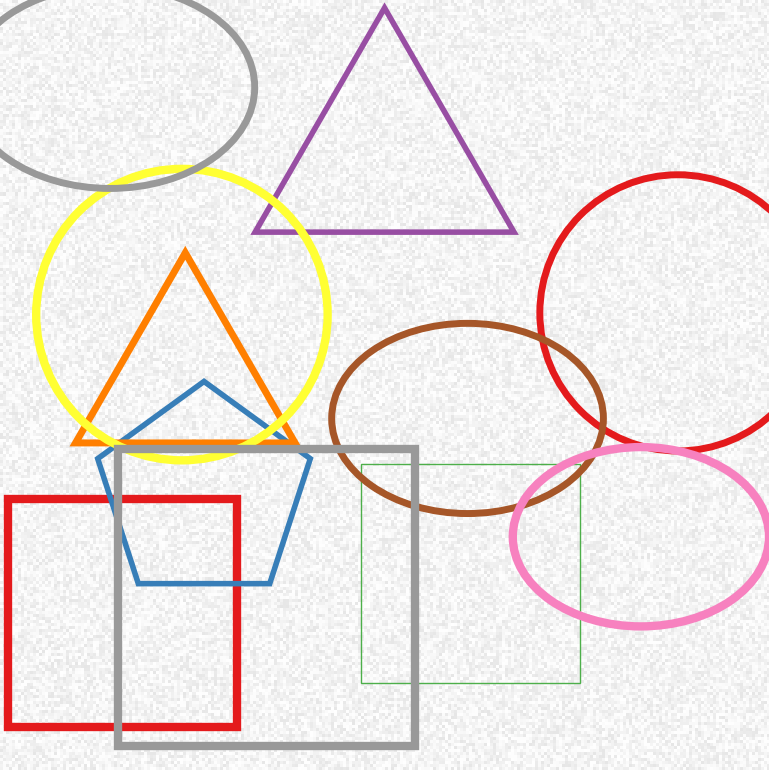[{"shape": "square", "thickness": 3, "radius": 0.74, "center": [0.159, 0.204]}, {"shape": "circle", "thickness": 2.5, "radius": 0.9, "center": [0.88, 0.594]}, {"shape": "pentagon", "thickness": 2, "radius": 0.73, "center": [0.265, 0.359]}, {"shape": "square", "thickness": 0.5, "radius": 0.71, "center": [0.611, 0.256]}, {"shape": "triangle", "thickness": 2, "radius": 0.97, "center": [0.499, 0.796]}, {"shape": "triangle", "thickness": 2.5, "radius": 0.82, "center": [0.241, 0.507]}, {"shape": "circle", "thickness": 3, "radius": 0.95, "center": [0.236, 0.591]}, {"shape": "oval", "thickness": 2.5, "radius": 0.88, "center": [0.607, 0.457]}, {"shape": "oval", "thickness": 3, "radius": 0.83, "center": [0.832, 0.303]}, {"shape": "oval", "thickness": 2.5, "radius": 0.94, "center": [0.143, 0.887]}, {"shape": "square", "thickness": 3, "radius": 0.96, "center": [0.346, 0.224]}]